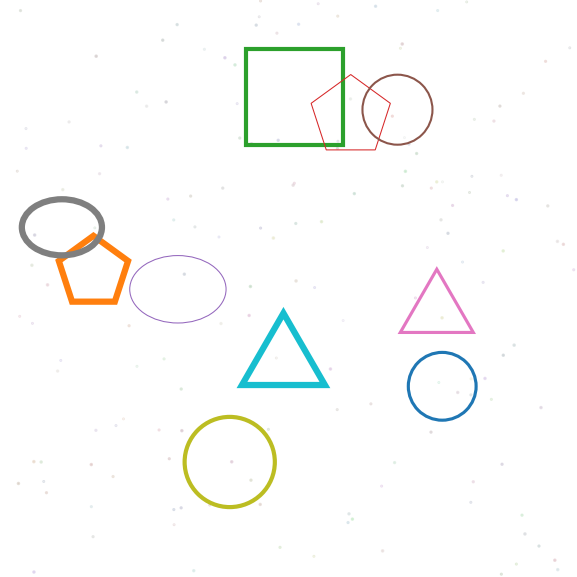[{"shape": "circle", "thickness": 1.5, "radius": 0.29, "center": [0.766, 0.33]}, {"shape": "pentagon", "thickness": 3, "radius": 0.32, "center": [0.162, 0.528]}, {"shape": "square", "thickness": 2, "radius": 0.42, "center": [0.51, 0.831]}, {"shape": "pentagon", "thickness": 0.5, "radius": 0.36, "center": [0.607, 0.798]}, {"shape": "oval", "thickness": 0.5, "radius": 0.42, "center": [0.308, 0.498]}, {"shape": "circle", "thickness": 1, "radius": 0.3, "center": [0.688, 0.809]}, {"shape": "triangle", "thickness": 1.5, "radius": 0.36, "center": [0.756, 0.46]}, {"shape": "oval", "thickness": 3, "radius": 0.35, "center": [0.107, 0.606]}, {"shape": "circle", "thickness": 2, "radius": 0.39, "center": [0.398, 0.199]}, {"shape": "triangle", "thickness": 3, "radius": 0.41, "center": [0.491, 0.374]}]